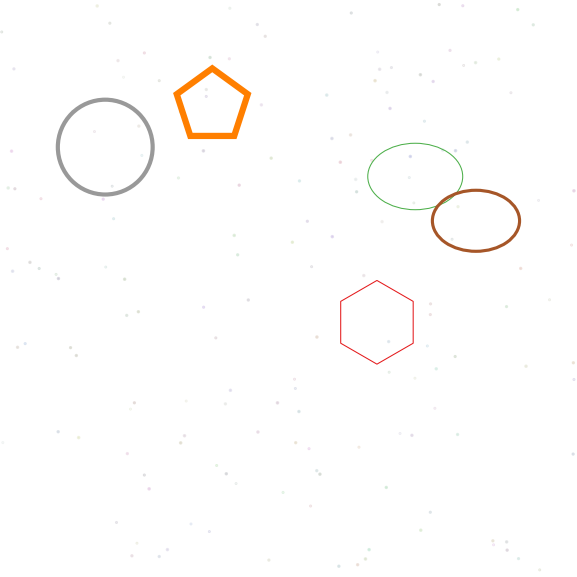[{"shape": "hexagon", "thickness": 0.5, "radius": 0.36, "center": [0.653, 0.441]}, {"shape": "oval", "thickness": 0.5, "radius": 0.41, "center": [0.719, 0.694]}, {"shape": "pentagon", "thickness": 3, "radius": 0.32, "center": [0.368, 0.816]}, {"shape": "oval", "thickness": 1.5, "radius": 0.38, "center": [0.824, 0.617]}, {"shape": "circle", "thickness": 2, "radius": 0.41, "center": [0.182, 0.744]}]